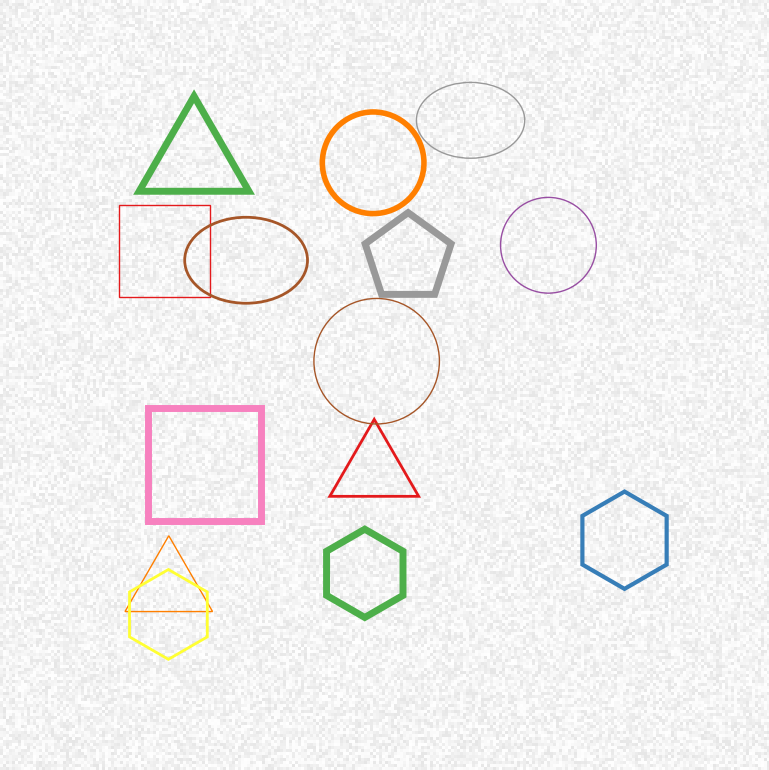[{"shape": "triangle", "thickness": 1, "radius": 0.33, "center": [0.486, 0.389]}, {"shape": "square", "thickness": 0.5, "radius": 0.3, "center": [0.214, 0.674]}, {"shape": "hexagon", "thickness": 1.5, "radius": 0.32, "center": [0.811, 0.298]}, {"shape": "hexagon", "thickness": 2.5, "radius": 0.29, "center": [0.474, 0.255]}, {"shape": "triangle", "thickness": 2.5, "radius": 0.41, "center": [0.252, 0.793]}, {"shape": "circle", "thickness": 0.5, "radius": 0.31, "center": [0.712, 0.681]}, {"shape": "circle", "thickness": 2, "radius": 0.33, "center": [0.485, 0.789]}, {"shape": "triangle", "thickness": 0.5, "radius": 0.33, "center": [0.219, 0.239]}, {"shape": "hexagon", "thickness": 1, "radius": 0.29, "center": [0.219, 0.202]}, {"shape": "oval", "thickness": 1, "radius": 0.4, "center": [0.32, 0.662]}, {"shape": "circle", "thickness": 0.5, "radius": 0.41, "center": [0.489, 0.531]}, {"shape": "square", "thickness": 2.5, "radius": 0.37, "center": [0.266, 0.396]}, {"shape": "oval", "thickness": 0.5, "radius": 0.35, "center": [0.611, 0.844]}, {"shape": "pentagon", "thickness": 2.5, "radius": 0.29, "center": [0.53, 0.665]}]